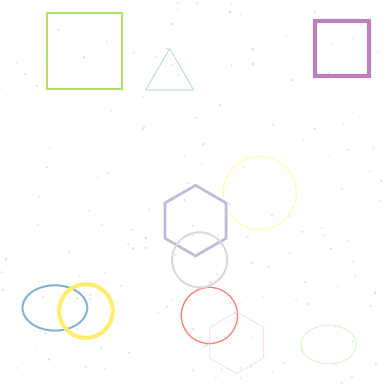[{"shape": "triangle", "thickness": 0.5, "radius": 0.36, "center": [0.441, 0.802]}, {"shape": "circle", "thickness": 1, "radius": 0.47, "center": [0.675, 0.499]}, {"shape": "hexagon", "thickness": 2, "radius": 0.46, "center": [0.508, 0.427]}, {"shape": "circle", "thickness": 1, "radius": 0.37, "center": [0.544, 0.181]}, {"shape": "oval", "thickness": 1.5, "radius": 0.42, "center": [0.143, 0.2]}, {"shape": "square", "thickness": 1.5, "radius": 0.49, "center": [0.219, 0.867]}, {"shape": "hexagon", "thickness": 0.5, "radius": 0.4, "center": [0.615, 0.11]}, {"shape": "circle", "thickness": 1.5, "radius": 0.36, "center": [0.518, 0.325]}, {"shape": "square", "thickness": 3, "radius": 0.35, "center": [0.887, 0.874]}, {"shape": "oval", "thickness": 0.5, "radius": 0.36, "center": [0.854, 0.105]}, {"shape": "circle", "thickness": 3, "radius": 0.35, "center": [0.223, 0.192]}]